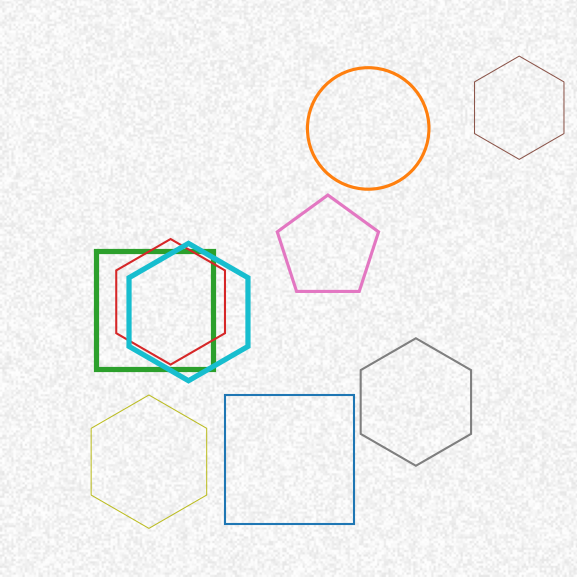[{"shape": "square", "thickness": 1, "radius": 0.56, "center": [0.501, 0.204]}, {"shape": "circle", "thickness": 1.5, "radius": 0.53, "center": [0.638, 0.777]}, {"shape": "square", "thickness": 2.5, "radius": 0.51, "center": [0.267, 0.462]}, {"shape": "hexagon", "thickness": 1, "radius": 0.54, "center": [0.295, 0.477]}, {"shape": "hexagon", "thickness": 0.5, "radius": 0.45, "center": [0.899, 0.813]}, {"shape": "pentagon", "thickness": 1.5, "radius": 0.46, "center": [0.568, 0.569]}, {"shape": "hexagon", "thickness": 1, "radius": 0.55, "center": [0.72, 0.303]}, {"shape": "hexagon", "thickness": 0.5, "radius": 0.58, "center": [0.258, 0.2]}, {"shape": "hexagon", "thickness": 2.5, "radius": 0.59, "center": [0.326, 0.459]}]